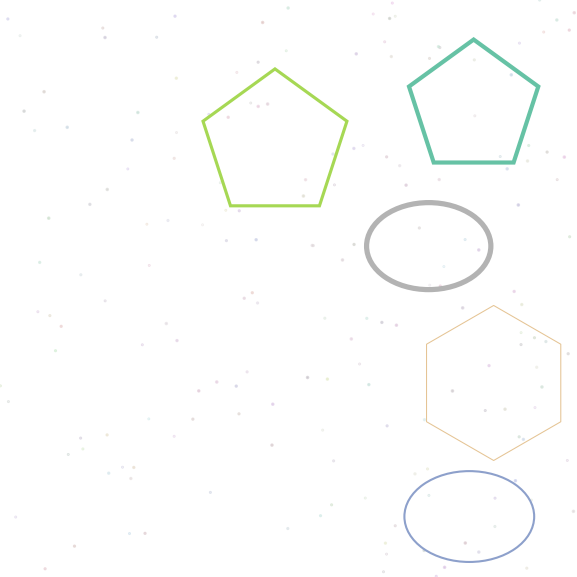[{"shape": "pentagon", "thickness": 2, "radius": 0.59, "center": [0.82, 0.813]}, {"shape": "oval", "thickness": 1, "radius": 0.56, "center": [0.813, 0.105]}, {"shape": "pentagon", "thickness": 1.5, "radius": 0.66, "center": [0.476, 0.749]}, {"shape": "hexagon", "thickness": 0.5, "radius": 0.67, "center": [0.855, 0.336]}, {"shape": "oval", "thickness": 2.5, "radius": 0.54, "center": [0.742, 0.573]}]